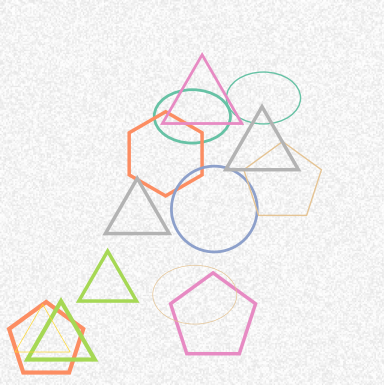[{"shape": "oval", "thickness": 2, "radius": 0.5, "center": [0.5, 0.698]}, {"shape": "oval", "thickness": 1, "radius": 0.48, "center": [0.684, 0.745]}, {"shape": "pentagon", "thickness": 3, "radius": 0.51, "center": [0.12, 0.114]}, {"shape": "hexagon", "thickness": 2.5, "radius": 0.55, "center": [0.43, 0.6]}, {"shape": "circle", "thickness": 2, "radius": 0.56, "center": [0.557, 0.457]}, {"shape": "triangle", "thickness": 2, "radius": 0.6, "center": [0.525, 0.739]}, {"shape": "pentagon", "thickness": 2.5, "radius": 0.58, "center": [0.553, 0.175]}, {"shape": "triangle", "thickness": 3, "radius": 0.51, "center": [0.159, 0.117]}, {"shape": "triangle", "thickness": 2.5, "radius": 0.43, "center": [0.28, 0.261]}, {"shape": "triangle", "thickness": 0.5, "radius": 0.41, "center": [0.111, 0.127]}, {"shape": "pentagon", "thickness": 1, "radius": 0.53, "center": [0.734, 0.526]}, {"shape": "oval", "thickness": 0.5, "radius": 0.55, "center": [0.506, 0.235]}, {"shape": "triangle", "thickness": 2.5, "radius": 0.48, "center": [0.357, 0.441]}, {"shape": "triangle", "thickness": 2.5, "radius": 0.55, "center": [0.681, 0.614]}]